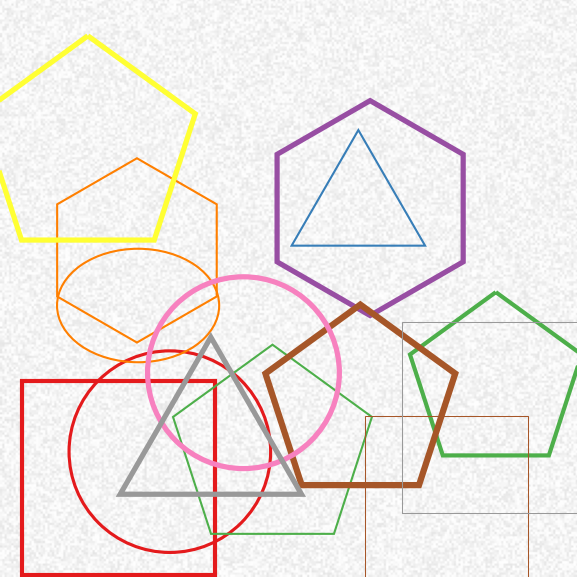[{"shape": "square", "thickness": 2, "radius": 0.84, "center": [0.205, 0.171]}, {"shape": "circle", "thickness": 1.5, "radius": 0.87, "center": [0.294, 0.217]}, {"shape": "triangle", "thickness": 1, "radius": 0.67, "center": [0.621, 0.64]}, {"shape": "pentagon", "thickness": 2, "radius": 0.78, "center": [0.859, 0.337]}, {"shape": "pentagon", "thickness": 1, "radius": 0.91, "center": [0.472, 0.221]}, {"shape": "hexagon", "thickness": 2.5, "radius": 0.93, "center": [0.641, 0.639]}, {"shape": "oval", "thickness": 1, "radius": 0.7, "center": [0.239, 0.47]}, {"shape": "hexagon", "thickness": 1, "radius": 0.8, "center": [0.237, 0.566]}, {"shape": "pentagon", "thickness": 2.5, "radius": 0.98, "center": [0.152, 0.742]}, {"shape": "pentagon", "thickness": 3, "radius": 0.86, "center": [0.624, 0.299]}, {"shape": "square", "thickness": 0.5, "radius": 0.71, "center": [0.774, 0.138]}, {"shape": "circle", "thickness": 2.5, "radius": 0.83, "center": [0.422, 0.354]}, {"shape": "triangle", "thickness": 2.5, "radius": 0.91, "center": [0.365, 0.234]}, {"shape": "square", "thickness": 0.5, "radius": 0.83, "center": [0.862, 0.276]}]